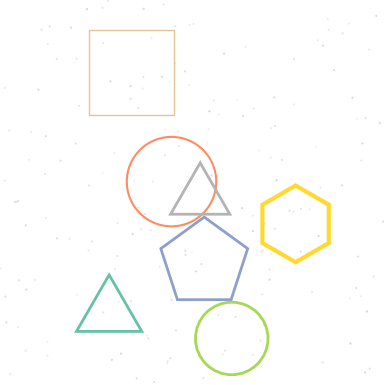[{"shape": "triangle", "thickness": 2, "radius": 0.49, "center": [0.283, 0.188]}, {"shape": "circle", "thickness": 1.5, "radius": 0.58, "center": [0.446, 0.528]}, {"shape": "pentagon", "thickness": 2, "radius": 0.59, "center": [0.531, 0.318]}, {"shape": "circle", "thickness": 2, "radius": 0.47, "center": [0.602, 0.121]}, {"shape": "hexagon", "thickness": 3, "radius": 0.5, "center": [0.768, 0.419]}, {"shape": "square", "thickness": 1, "radius": 0.55, "center": [0.342, 0.812]}, {"shape": "triangle", "thickness": 2, "radius": 0.44, "center": [0.52, 0.488]}]